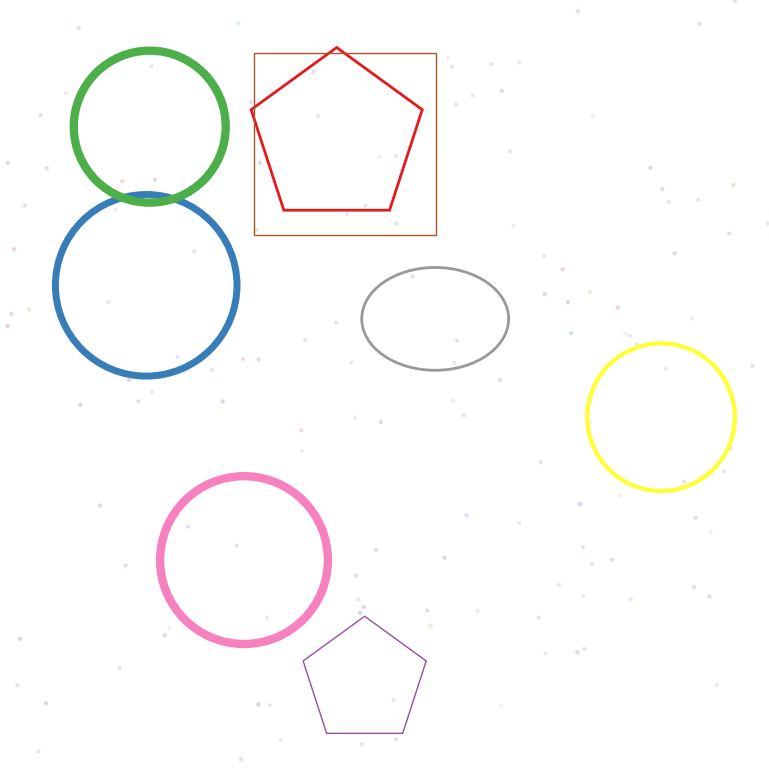[{"shape": "pentagon", "thickness": 1, "radius": 0.58, "center": [0.437, 0.822]}, {"shape": "circle", "thickness": 2.5, "radius": 0.59, "center": [0.19, 0.629]}, {"shape": "circle", "thickness": 3, "radius": 0.49, "center": [0.194, 0.836]}, {"shape": "pentagon", "thickness": 0.5, "radius": 0.42, "center": [0.474, 0.116]}, {"shape": "circle", "thickness": 1.5, "radius": 0.48, "center": [0.859, 0.458]}, {"shape": "square", "thickness": 0.5, "radius": 0.59, "center": [0.448, 0.813]}, {"shape": "circle", "thickness": 3, "radius": 0.54, "center": [0.317, 0.273]}, {"shape": "oval", "thickness": 1, "radius": 0.48, "center": [0.565, 0.586]}]